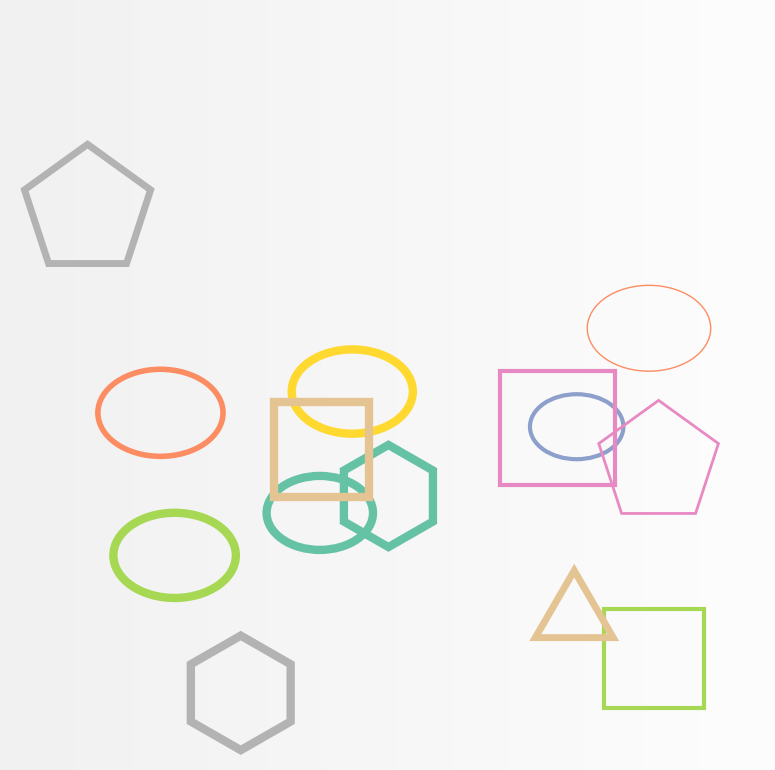[{"shape": "hexagon", "thickness": 3, "radius": 0.33, "center": [0.501, 0.356]}, {"shape": "oval", "thickness": 3, "radius": 0.34, "center": [0.413, 0.334]}, {"shape": "oval", "thickness": 2, "radius": 0.4, "center": [0.207, 0.464]}, {"shape": "oval", "thickness": 0.5, "radius": 0.4, "center": [0.837, 0.574]}, {"shape": "oval", "thickness": 1.5, "radius": 0.3, "center": [0.744, 0.446]}, {"shape": "square", "thickness": 1.5, "radius": 0.37, "center": [0.719, 0.444]}, {"shape": "pentagon", "thickness": 1, "radius": 0.41, "center": [0.85, 0.399]}, {"shape": "oval", "thickness": 3, "radius": 0.4, "center": [0.225, 0.279]}, {"shape": "square", "thickness": 1.5, "radius": 0.32, "center": [0.844, 0.145]}, {"shape": "oval", "thickness": 3, "radius": 0.39, "center": [0.455, 0.491]}, {"shape": "triangle", "thickness": 2.5, "radius": 0.29, "center": [0.741, 0.201]}, {"shape": "square", "thickness": 3, "radius": 0.31, "center": [0.415, 0.416]}, {"shape": "pentagon", "thickness": 2.5, "radius": 0.43, "center": [0.113, 0.727]}, {"shape": "hexagon", "thickness": 3, "radius": 0.37, "center": [0.311, 0.1]}]